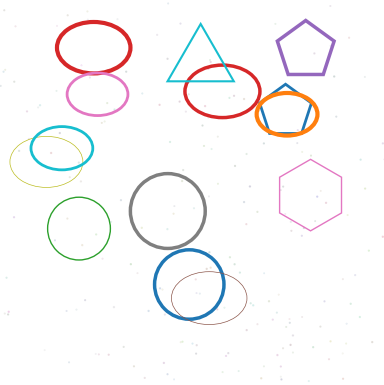[{"shape": "circle", "thickness": 2.5, "radius": 0.45, "center": [0.492, 0.261]}, {"shape": "pentagon", "thickness": 2, "radius": 0.35, "center": [0.742, 0.711]}, {"shape": "oval", "thickness": 3, "radius": 0.39, "center": [0.746, 0.703]}, {"shape": "circle", "thickness": 1, "radius": 0.41, "center": [0.205, 0.406]}, {"shape": "oval", "thickness": 3, "radius": 0.48, "center": [0.243, 0.876]}, {"shape": "oval", "thickness": 2.5, "radius": 0.49, "center": [0.578, 0.763]}, {"shape": "pentagon", "thickness": 2.5, "radius": 0.39, "center": [0.794, 0.869]}, {"shape": "oval", "thickness": 0.5, "radius": 0.49, "center": [0.543, 0.226]}, {"shape": "hexagon", "thickness": 1, "radius": 0.46, "center": [0.807, 0.493]}, {"shape": "oval", "thickness": 2, "radius": 0.4, "center": [0.253, 0.755]}, {"shape": "circle", "thickness": 2.5, "radius": 0.49, "center": [0.436, 0.452]}, {"shape": "oval", "thickness": 0.5, "radius": 0.47, "center": [0.121, 0.579]}, {"shape": "oval", "thickness": 2, "radius": 0.4, "center": [0.161, 0.615]}, {"shape": "triangle", "thickness": 1.5, "radius": 0.5, "center": [0.521, 0.838]}]